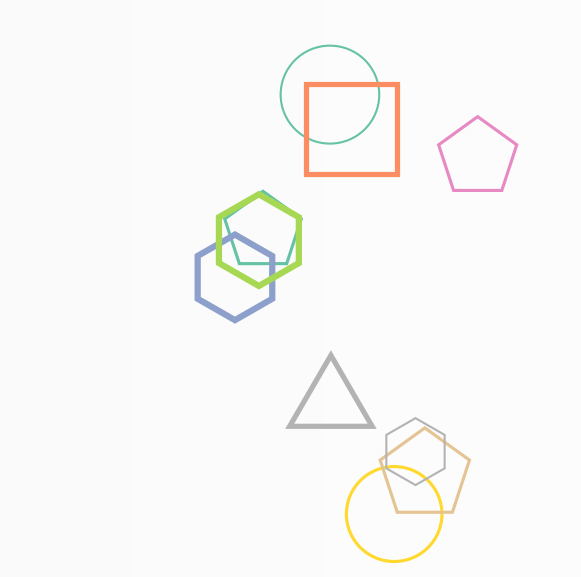[{"shape": "pentagon", "thickness": 1.5, "radius": 0.35, "center": [0.452, 0.599]}, {"shape": "circle", "thickness": 1, "radius": 0.42, "center": [0.568, 0.835]}, {"shape": "square", "thickness": 2.5, "radius": 0.39, "center": [0.604, 0.775]}, {"shape": "hexagon", "thickness": 3, "radius": 0.37, "center": [0.404, 0.519]}, {"shape": "pentagon", "thickness": 1.5, "radius": 0.35, "center": [0.822, 0.727]}, {"shape": "hexagon", "thickness": 3, "radius": 0.4, "center": [0.445, 0.583]}, {"shape": "circle", "thickness": 1.5, "radius": 0.41, "center": [0.678, 0.109]}, {"shape": "pentagon", "thickness": 1.5, "radius": 0.4, "center": [0.731, 0.177]}, {"shape": "triangle", "thickness": 2.5, "radius": 0.41, "center": [0.569, 0.302]}, {"shape": "hexagon", "thickness": 1, "radius": 0.29, "center": [0.715, 0.217]}]